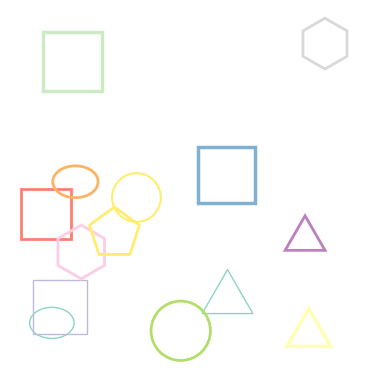[{"shape": "oval", "thickness": 1, "radius": 0.29, "center": [0.135, 0.161]}, {"shape": "triangle", "thickness": 1, "radius": 0.38, "center": [0.591, 0.224]}, {"shape": "triangle", "thickness": 2.5, "radius": 0.33, "center": [0.802, 0.133]}, {"shape": "square", "thickness": 1, "radius": 0.35, "center": [0.156, 0.202]}, {"shape": "square", "thickness": 2, "radius": 0.32, "center": [0.12, 0.445]}, {"shape": "square", "thickness": 2.5, "radius": 0.36, "center": [0.588, 0.546]}, {"shape": "oval", "thickness": 2, "radius": 0.29, "center": [0.196, 0.528]}, {"shape": "circle", "thickness": 2, "radius": 0.39, "center": [0.469, 0.141]}, {"shape": "hexagon", "thickness": 2, "radius": 0.35, "center": [0.211, 0.346]}, {"shape": "hexagon", "thickness": 2, "radius": 0.33, "center": [0.844, 0.887]}, {"shape": "triangle", "thickness": 2, "radius": 0.3, "center": [0.792, 0.38]}, {"shape": "square", "thickness": 2.5, "radius": 0.39, "center": [0.188, 0.841]}, {"shape": "pentagon", "thickness": 2, "radius": 0.34, "center": [0.297, 0.394]}, {"shape": "circle", "thickness": 1.5, "radius": 0.32, "center": [0.354, 0.487]}]